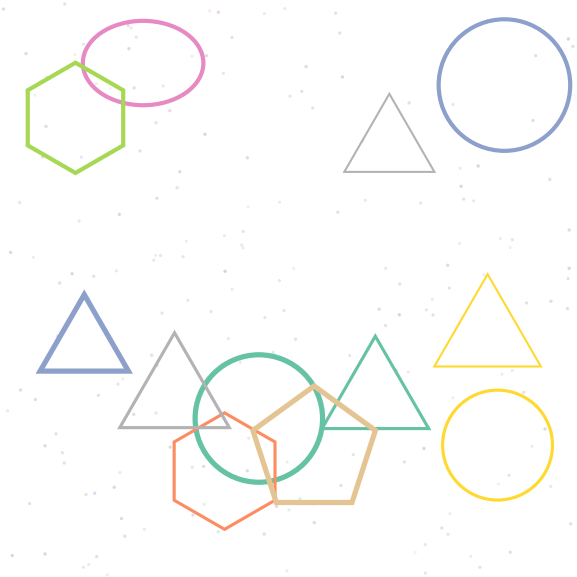[{"shape": "triangle", "thickness": 1.5, "radius": 0.53, "center": [0.65, 0.31]}, {"shape": "circle", "thickness": 2.5, "radius": 0.55, "center": [0.448, 0.274]}, {"shape": "hexagon", "thickness": 1.5, "radius": 0.5, "center": [0.389, 0.183]}, {"shape": "triangle", "thickness": 2.5, "radius": 0.44, "center": [0.146, 0.401]}, {"shape": "circle", "thickness": 2, "radius": 0.57, "center": [0.873, 0.852]}, {"shape": "oval", "thickness": 2, "radius": 0.52, "center": [0.248, 0.89]}, {"shape": "hexagon", "thickness": 2, "radius": 0.48, "center": [0.131, 0.795]}, {"shape": "circle", "thickness": 1.5, "radius": 0.48, "center": [0.862, 0.228]}, {"shape": "triangle", "thickness": 1, "radius": 0.53, "center": [0.844, 0.418]}, {"shape": "pentagon", "thickness": 2.5, "radius": 0.56, "center": [0.544, 0.219]}, {"shape": "triangle", "thickness": 1, "radius": 0.45, "center": [0.674, 0.747]}, {"shape": "triangle", "thickness": 1.5, "radius": 0.55, "center": [0.302, 0.313]}]